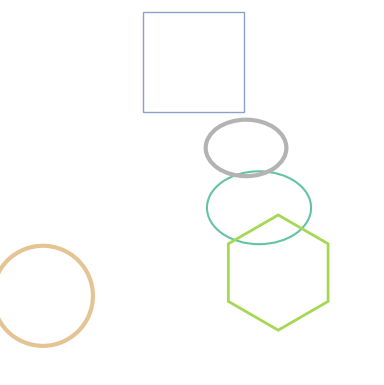[{"shape": "oval", "thickness": 1.5, "radius": 0.68, "center": [0.673, 0.46]}, {"shape": "square", "thickness": 1, "radius": 0.65, "center": [0.502, 0.84]}, {"shape": "hexagon", "thickness": 2, "radius": 0.75, "center": [0.723, 0.292]}, {"shape": "circle", "thickness": 3, "radius": 0.65, "center": [0.111, 0.232]}, {"shape": "oval", "thickness": 3, "radius": 0.52, "center": [0.639, 0.616]}]